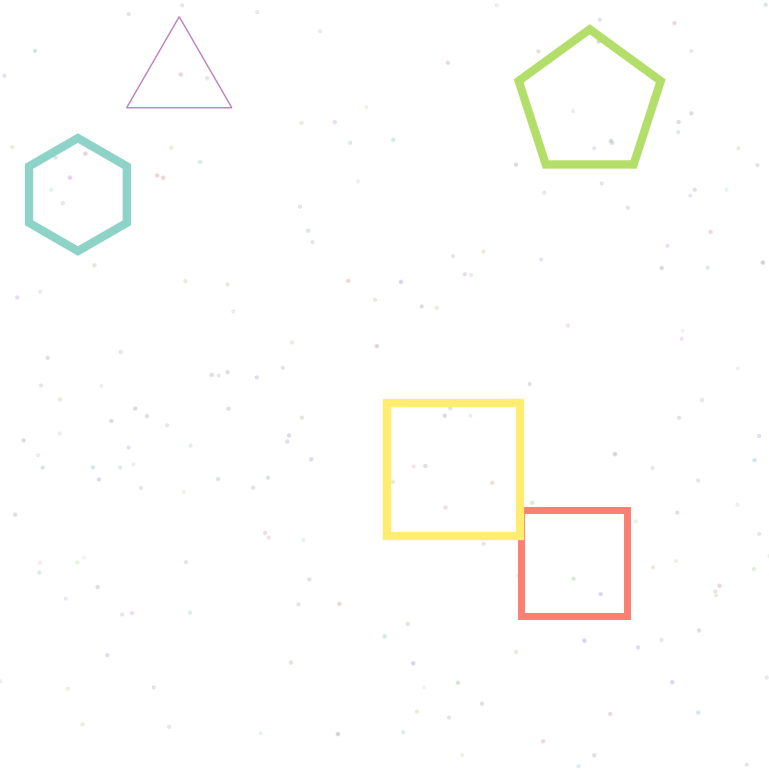[{"shape": "hexagon", "thickness": 3, "radius": 0.37, "center": [0.101, 0.747]}, {"shape": "square", "thickness": 2.5, "radius": 0.34, "center": [0.745, 0.269]}, {"shape": "pentagon", "thickness": 3, "radius": 0.49, "center": [0.766, 0.865]}, {"shape": "triangle", "thickness": 0.5, "radius": 0.39, "center": [0.233, 0.899]}, {"shape": "square", "thickness": 3, "radius": 0.43, "center": [0.589, 0.39]}]